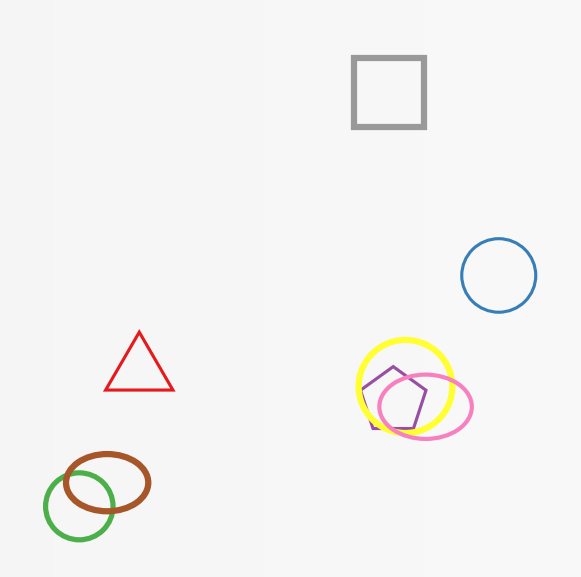[{"shape": "triangle", "thickness": 1.5, "radius": 0.33, "center": [0.24, 0.357]}, {"shape": "circle", "thickness": 1.5, "radius": 0.32, "center": [0.858, 0.522]}, {"shape": "circle", "thickness": 2.5, "radius": 0.29, "center": [0.136, 0.122]}, {"shape": "pentagon", "thickness": 1.5, "radius": 0.3, "center": [0.677, 0.305]}, {"shape": "circle", "thickness": 3, "radius": 0.4, "center": [0.698, 0.33]}, {"shape": "oval", "thickness": 3, "radius": 0.35, "center": [0.184, 0.163]}, {"shape": "oval", "thickness": 2, "radius": 0.4, "center": [0.732, 0.295]}, {"shape": "square", "thickness": 3, "radius": 0.3, "center": [0.669, 0.839]}]